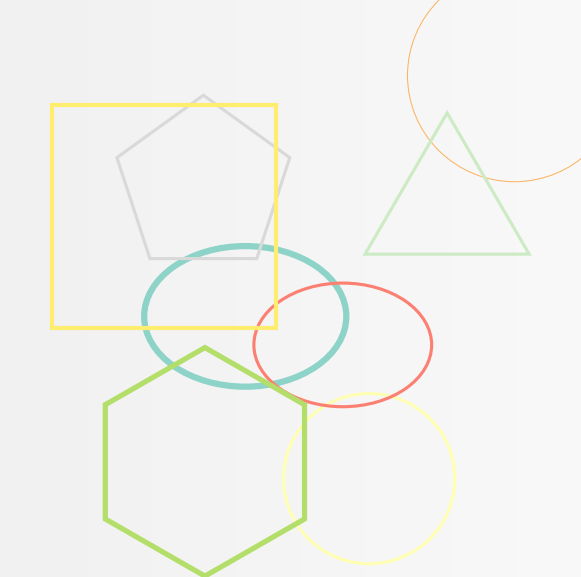[{"shape": "oval", "thickness": 3, "radius": 0.87, "center": [0.422, 0.451]}, {"shape": "circle", "thickness": 1.5, "radius": 0.74, "center": [0.635, 0.17]}, {"shape": "oval", "thickness": 1.5, "radius": 0.76, "center": [0.59, 0.402]}, {"shape": "circle", "thickness": 0.5, "radius": 0.92, "center": [0.885, 0.869]}, {"shape": "hexagon", "thickness": 2.5, "radius": 0.99, "center": [0.353, 0.199]}, {"shape": "pentagon", "thickness": 1.5, "radius": 0.78, "center": [0.35, 0.678]}, {"shape": "triangle", "thickness": 1.5, "radius": 0.81, "center": [0.769, 0.641]}, {"shape": "square", "thickness": 2, "radius": 0.96, "center": [0.282, 0.624]}]